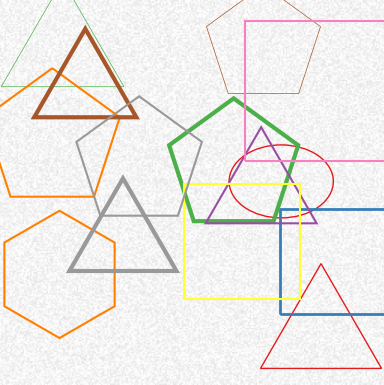[{"shape": "oval", "thickness": 1, "radius": 0.68, "center": [0.73, 0.529]}, {"shape": "triangle", "thickness": 1, "radius": 0.91, "center": [0.834, 0.134]}, {"shape": "square", "thickness": 2, "radius": 0.68, "center": [0.864, 0.32]}, {"shape": "pentagon", "thickness": 3, "radius": 0.88, "center": [0.607, 0.568]}, {"shape": "triangle", "thickness": 0.5, "radius": 0.92, "center": [0.163, 0.867]}, {"shape": "triangle", "thickness": 1.5, "radius": 0.83, "center": [0.678, 0.503]}, {"shape": "hexagon", "thickness": 1.5, "radius": 0.83, "center": [0.155, 0.287]}, {"shape": "pentagon", "thickness": 1.5, "radius": 0.92, "center": [0.136, 0.638]}, {"shape": "square", "thickness": 1.5, "radius": 0.75, "center": [0.629, 0.372]}, {"shape": "pentagon", "thickness": 0.5, "radius": 0.78, "center": [0.684, 0.883]}, {"shape": "triangle", "thickness": 3, "radius": 0.77, "center": [0.222, 0.772]}, {"shape": "square", "thickness": 1.5, "radius": 0.91, "center": [0.818, 0.763]}, {"shape": "pentagon", "thickness": 1.5, "radius": 0.86, "center": [0.361, 0.578]}, {"shape": "triangle", "thickness": 3, "radius": 0.8, "center": [0.319, 0.376]}]